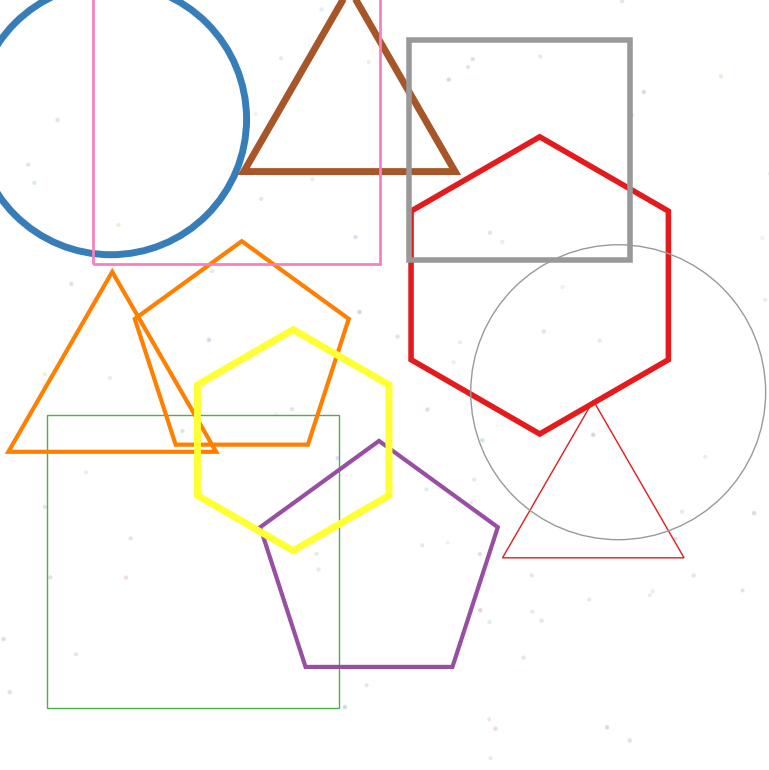[{"shape": "triangle", "thickness": 0.5, "radius": 0.68, "center": [0.771, 0.344]}, {"shape": "hexagon", "thickness": 2, "radius": 0.96, "center": [0.701, 0.629]}, {"shape": "circle", "thickness": 2.5, "radius": 0.88, "center": [0.144, 0.845]}, {"shape": "square", "thickness": 0.5, "radius": 0.95, "center": [0.251, 0.271]}, {"shape": "pentagon", "thickness": 1.5, "radius": 0.81, "center": [0.492, 0.265]}, {"shape": "triangle", "thickness": 1.5, "radius": 0.78, "center": [0.146, 0.491]}, {"shape": "pentagon", "thickness": 1.5, "radius": 0.73, "center": [0.314, 0.541]}, {"shape": "hexagon", "thickness": 2.5, "radius": 0.72, "center": [0.381, 0.428]}, {"shape": "triangle", "thickness": 2.5, "radius": 0.79, "center": [0.454, 0.856]}, {"shape": "square", "thickness": 1, "radius": 0.93, "center": [0.308, 0.844]}, {"shape": "circle", "thickness": 0.5, "radius": 0.96, "center": [0.803, 0.491]}, {"shape": "square", "thickness": 2, "radius": 0.72, "center": [0.675, 0.805]}]